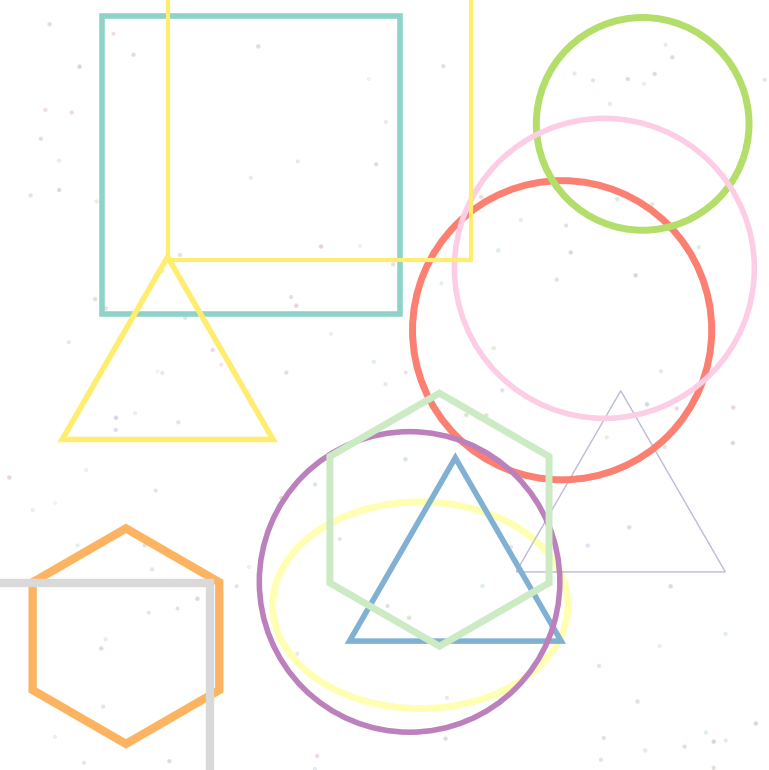[{"shape": "square", "thickness": 2, "radius": 0.97, "center": [0.326, 0.785]}, {"shape": "oval", "thickness": 2.5, "radius": 0.96, "center": [0.546, 0.214]}, {"shape": "triangle", "thickness": 0.5, "radius": 0.78, "center": [0.806, 0.336]}, {"shape": "circle", "thickness": 2.5, "radius": 0.97, "center": [0.73, 0.571]}, {"shape": "triangle", "thickness": 2, "radius": 0.79, "center": [0.591, 0.247]}, {"shape": "hexagon", "thickness": 3, "radius": 0.7, "center": [0.164, 0.174]}, {"shape": "circle", "thickness": 2.5, "radius": 0.69, "center": [0.835, 0.839]}, {"shape": "circle", "thickness": 2, "radius": 0.97, "center": [0.785, 0.651]}, {"shape": "square", "thickness": 3, "radius": 0.71, "center": [0.131, 0.101]}, {"shape": "circle", "thickness": 2, "radius": 0.98, "center": [0.532, 0.244]}, {"shape": "hexagon", "thickness": 2.5, "radius": 0.82, "center": [0.571, 0.325]}, {"shape": "triangle", "thickness": 2, "radius": 0.79, "center": [0.218, 0.508]}, {"shape": "square", "thickness": 1.5, "radius": 0.98, "center": [0.415, 0.86]}]